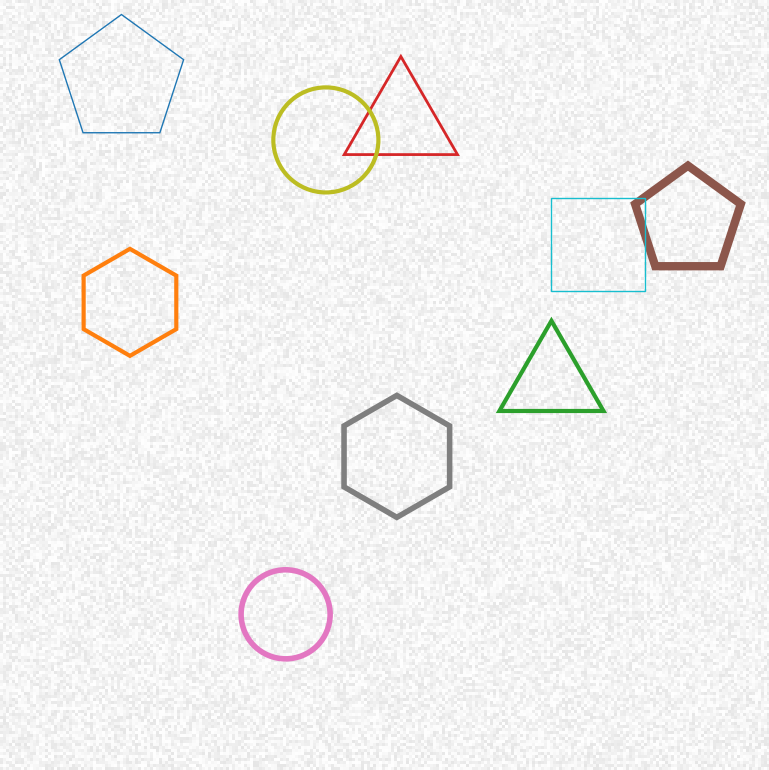[{"shape": "pentagon", "thickness": 0.5, "radius": 0.42, "center": [0.158, 0.896]}, {"shape": "hexagon", "thickness": 1.5, "radius": 0.35, "center": [0.169, 0.607]}, {"shape": "triangle", "thickness": 1.5, "radius": 0.39, "center": [0.716, 0.505]}, {"shape": "triangle", "thickness": 1, "radius": 0.42, "center": [0.521, 0.842]}, {"shape": "pentagon", "thickness": 3, "radius": 0.36, "center": [0.893, 0.713]}, {"shape": "circle", "thickness": 2, "radius": 0.29, "center": [0.371, 0.202]}, {"shape": "hexagon", "thickness": 2, "radius": 0.4, "center": [0.515, 0.407]}, {"shape": "circle", "thickness": 1.5, "radius": 0.34, "center": [0.423, 0.818]}, {"shape": "square", "thickness": 0.5, "radius": 0.3, "center": [0.777, 0.682]}]